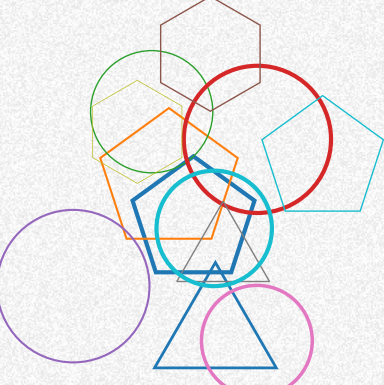[{"shape": "pentagon", "thickness": 3, "radius": 0.83, "center": [0.503, 0.427]}, {"shape": "triangle", "thickness": 2, "radius": 0.91, "center": [0.56, 0.136]}, {"shape": "pentagon", "thickness": 1.5, "radius": 0.94, "center": [0.439, 0.532]}, {"shape": "circle", "thickness": 1, "radius": 0.79, "center": [0.394, 0.71]}, {"shape": "circle", "thickness": 3, "radius": 0.96, "center": [0.669, 0.638]}, {"shape": "circle", "thickness": 1.5, "radius": 0.99, "center": [0.19, 0.257]}, {"shape": "hexagon", "thickness": 1, "radius": 0.75, "center": [0.546, 0.86]}, {"shape": "circle", "thickness": 2.5, "radius": 0.72, "center": [0.667, 0.115]}, {"shape": "triangle", "thickness": 1, "radius": 0.7, "center": [0.58, 0.338]}, {"shape": "hexagon", "thickness": 0.5, "radius": 0.67, "center": [0.357, 0.658]}, {"shape": "pentagon", "thickness": 1, "radius": 0.83, "center": [0.838, 0.586]}, {"shape": "circle", "thickness": 3, "radius": 0.75, "center": [0.556, 0.407]}]